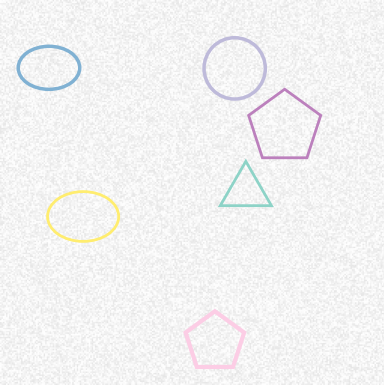[{"shape": "triangle", "thickness": 2, "radius": 0.38, "center": [0.639, 0.504]}, {"shape": "circle", "thickness": 2.5, "radius": 0.4, "center": [0.61, 0.822]}, {"shape": "oval", "thickness": 2.5, "radius": 0.4, "center": [0.127, 0.824]}, {"shape": "pentagon", "thickness": 3, "radius": 0.4, "center": [0.558, 0.112]}, {"shape": "pentagon", "thickness": 2, "radius": 0.49, "center": [0.739, 0.67]}, {"shape": "oval", "thickness": 2, "radius": 0.46, "center": [0.216, 0.438]}]